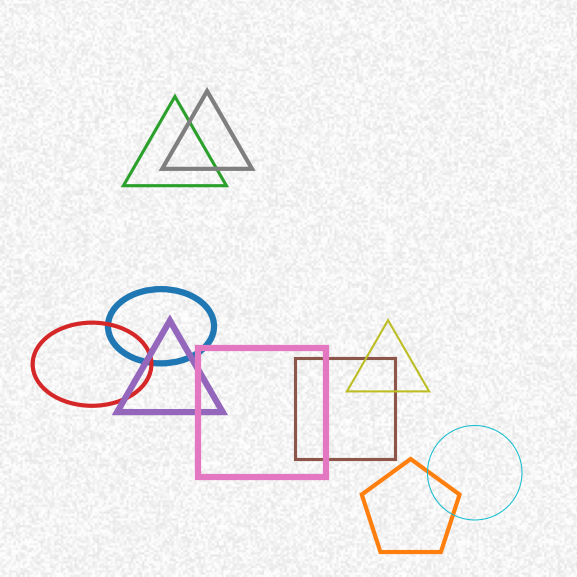[{"shape": "oval", "thickness": 3, "radius": 0.46, "center": [0.279, 0.434]}, {"shape": "pentagon", "thickness": 2, "radius": 0.45, "center": [0.711, 0.115]}, {"shape": "triangle", "thickness": 1.5, "radius": 0.51, "center": [0.303, 0.729]}, {"shape": "oval", "thickness": 2, "radius": 0.51, "center": [0.159, 0.368]}, {"shape": "triangle", "thickness": 3, "radius": 0.53, "center": [0.294, 0.338]}, {"shape": "square", "thickness": 1.5, "radius": 0.44, "center": [0.597, 0.292]}, {"shape": "square", "thickness": 3, "radius": 0.56, "center": [0.454, 0.285]}, {"shape": "triangle", "thickness": 2, "radius": 0.45, "center": [0.359, 0.752]}, {"shape": "triangle", "thickness": 1, "radius": 0.41, "center": [0.672, 0.362]}, {"shape": "circle", "thickness": 0.5, "radius": 0.41, "center": [0.822, 0.181]}]